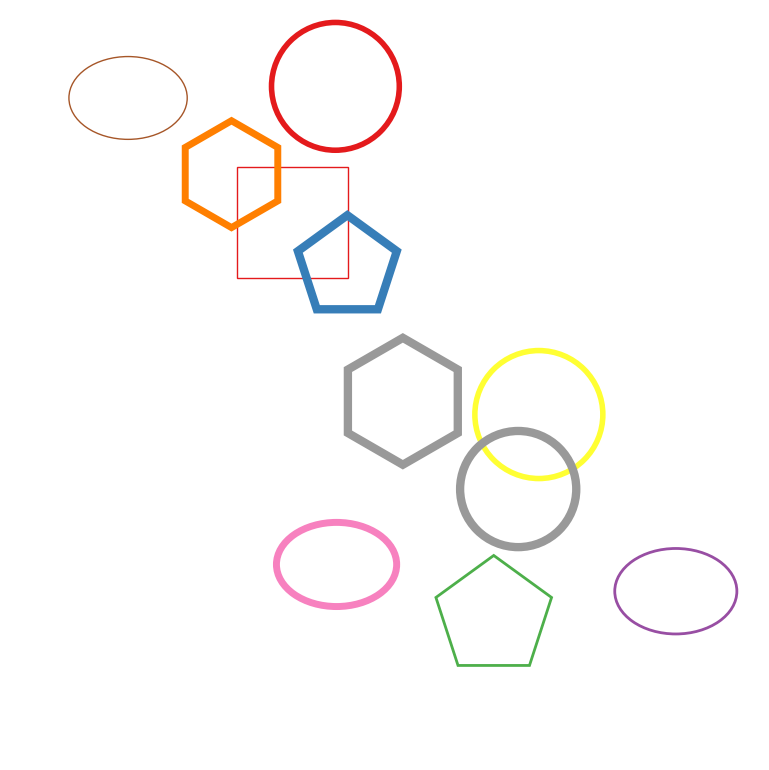[{"shape": "square", "thickness": 0.5, "radius": 0.36, "center": [0.38, 0.712]}, {"shape": "circle", "thickness": 2, "radius": 0.41, "center": [0.436, 0.888]}, {"shape": "pentagon", "thickness": 3, "radius": 0.34, "center": [0.451, 0.653]}, {"shape": "pentagon", "thickness": 1, "radius": 0.39, "center": [0.641, 0.2]}, {"shape": "oval", "thickness": 1, "radius": 0.4, "center": [0.878, 0.232]}, {"shape": "hexagon", "thickness": 2.5, "radius": 0.35, "center": [0.301, 0.774]}, {"shape": "circle", "thickness": 2, "radius": 0.42, "center": [0.7, 0.462]}, {"shape": "oval", "thickness": 0.5, "radius": 0.38, "center": [0.166, 0.873]}, {"shape": "oval", "thickness": 2.5, "radius": 0.39, "center": [0.437, 0.267]}, {"shape": "hexagon", "thickness": 3, "radius": 0.41, "center": [0.523, 0.479]}, {"shape": "circle", "thickness": 3, "radius": 0.38, "center": [0.673, 0.365]}]